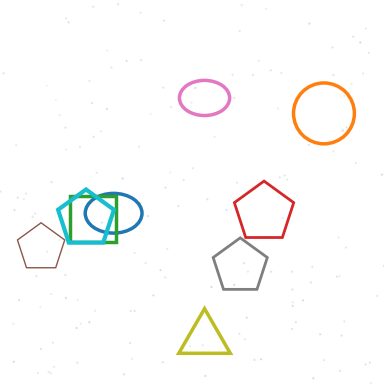[{"shape": "oval", "thickness": 2.5, "radius": 0.37, "center": [0.295, 0.446]}, {"shape": "circle", "thickness": 2.5, "radius": 0.4, "center": [0.841, 0.705]}, {"shape": "square", "thickness": 2.5, "radius": 0.3, "center": [0.242, 0.431]}, {"shape": "pentagon", "thickness": 2, "radius": 0.4, "center": [0.686, 0.449]}, {"shape": "pentagon", "thickness": 1, "radius": 0.32, "center": [0.107, 0.357]}, {"shape": "oval", "thickness": 2.5, "radius": 0.33, "center": [0.531, 0.746]}, {"shape": "pentagon", "thickness": 2, "radius": 0.37, "center": [0.624, 0.308]}, {"shape": "triangle", "thickness": 2.5, "radius": 0.39, "center": [0.531, 0.121]}, {"shape": "pentagon", "thickness": 3, "radius": 0.38, "center": [0.223, 0.432]}]